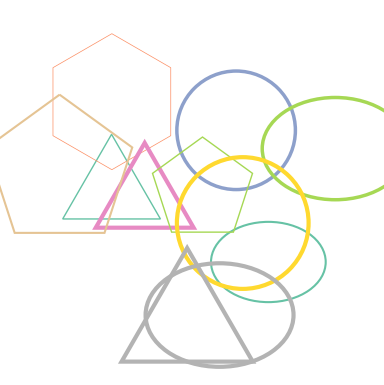[{"shape": "oval", "thickness": 1.5, "radius": 0.74, "center": [0.697, 0.319]}, {"shape": "triangle", "thickness": 1, "radius": 0.73, "center": [0.29, 0.505]}, {"shape": "hexagon", "thickness": 0.5, "radius": 0.88, "center": [0.291, 0.736]}, {"shape": "circle", "thickness": 2.5, "radius": 0.77, "center": [0.613, 0.662]}, {"shape": "triangle", "thickness": 3, "radius": 0.73, "center": [0.376, 0.482]}, {"shape": "oval", "thickness": 2.5, "radius": 0.95, "center": [0.871, 0.614]}, {"shape": "pentagon", "thickness": 1, "radius": 0.68, "center": [0.526, 0.508]}, {"shape": "circle", "thickness": 3, "radius": 0.86, "center": [0.63, 0.421]}, {"shape": "pentagon", "thickness": 1.5, "radius": 0.99, "center": [0.155, 0.556]}, {"shape": "triangle", "thickness": 3, "radius": 0.98, "center": [0.486, 0.159]}, {"shape": "oval", "thickness": 3, "radius": 0.96, "center": [0.57, 0.182]}]